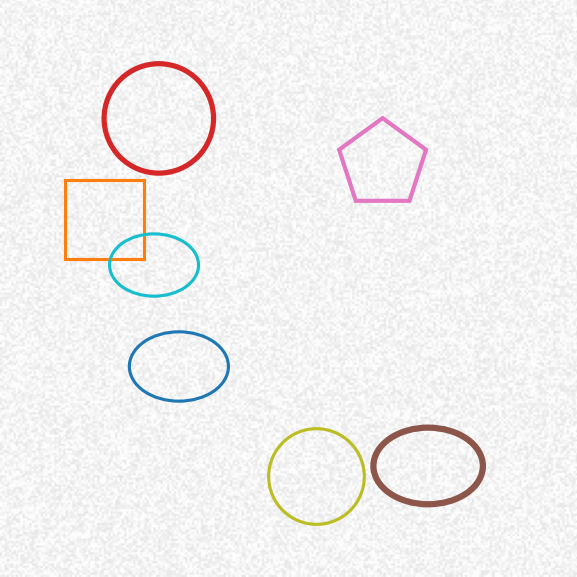[{"shape": "oval", "thickness": 1.5, "radius": 0.43, "center": [0.31, 0.365]}, {"shape": "square", "thickness": 1.5, "radius": 0.34, "center": [0.181, 0.619]}, {"shape": "circle", "thickness": 2.5, "radius": 0.47, "center": [0.275, 0.794]}, {"shape": "oval", "thickness": 3, "radius": 0.47, "center": [0.741, 0.192]}, {"shape": "pentagon", "thickness": 2, "radius": 0.4, "center": [0.663, 0.715]}, {"shape": "circle", "thickness": 1.5, "radius": 0.41, "center": [0.548, 0.174]}, {"shape": "oval", "thickness": 1.5, "radius": 0.39, "center": [0.267, 0.54]}]